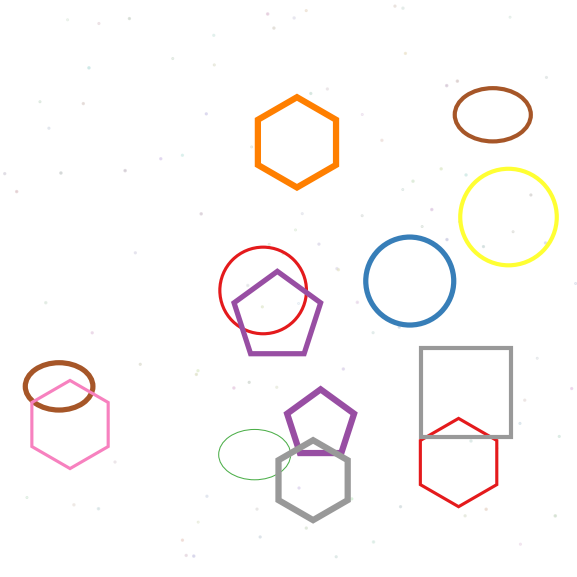[{"shape": "circle", "thickness": 1.5, "radius": 0.37, "center": [0.456, 0.496]}, {"shape": "hexagon", "thickness": 1.5, "radius": 0.38, "center": [0.794, 0.198]}, {"shape": "circle", "thickness": 2.5, "radius": 0.38, "center": [0.71, 0.512]}, {"shape": "oval", "thickness": 0.5, "radius": 0.31, "center": [0.441, 0.212]}, {"shape": "pentagon", "thickness": 3, "radius": 0.3, "center": [0.555, 0.264]}, {"shape": "pentagon", "thickness": 2.5, "radius": 0.39, "center": [0.48, 0.45]}, {"shape": "hexagon", "thickness": 3, "radius": 0.39, "center": [0.514, 0.753]}, {"shape": "circle", "thickness": 2, "radius": 0.42, "center": [0.881, 0.623]}, {"shape": "oval", "thickness": 2, "radius": 0.33, "center": [0.853, 0.8]}, {"shape": "oval", "thickness": 2.5, "radius": 0.29, "center": [0.102, 0.33]}, {"shape": "hexagon", "thickness": 1.5, "radius": 0.38, "center": [0.121, 0.264]}, {"shape": "square", "thickness": 2, "radius": 0.39, "center": [0.807, 0.319]}, {"shape": "hexagon", "thickness": 3, "radius": 0.35, "center": [0.542, 0.168]}]